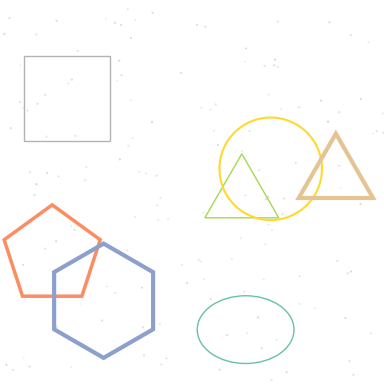[{"shape": "oval", "thickness": 1, "radius": 0.63, "center": [0.638, 0.144]}, {"shape": "pentagon", "thickness": 2.5, "radius": 0.66, "center": [0.136, 0.337]}, {"shape": "hexagon", "thickness": 3, "radius": 0.74, "center": [0.269, 0.219]}, {"shape": "triangle", "thickness": 1, "radius": 0.55, "center": [0.628, 0.49]}, {"shape": "circle", "thickness": 1.5, "radius": 0.67, "center": [0.703, 0.562]}, {"shape": "triangle", "thickness": 3, "radius": 0.56, "center": [0.872, 0.541]}, {"shape": "square", "thickness": 1, "radius": 0.55, "center": [0.174, 0.744]}]